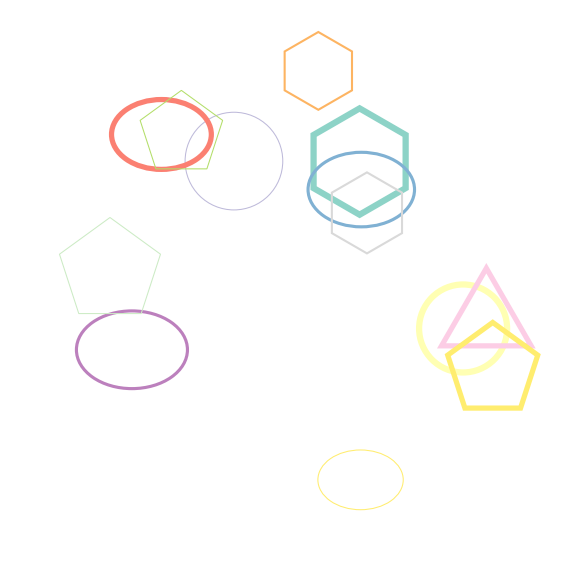[{"shape": "hexagon", "thickness": 3, "radius": 0.46, "center": [0.623, 0.719]}, {"shape": "circle", "thickness": 3, "radius": 0.38, "center": [0.802, 0.43]}, {"shape": "circle", "thickness": 0.5, "radius": 0.42, "center": [0.405, 0.72]}, {"shape": "oval", "thickness": 2.5, "radius": 0.43, "center": [0.28, 0.766]}, {"shape": "oval", "thickness": 1.5, "radius": 0.46, "center": [0.626, 0.671]}, {"shape": "hexagon", "thickness": 1, "radius": 0.34, "center": [0.551, 0.876]}, {"shape": "pentagon", "thickness": 0.5, "radius": 0.38, "center": [0.314, 0.767]}, {"shape": "triangle", "thickness": 2.5, "radius": 0.45, "center": [0.842, 0.445]}, {"shape": "hexagon", "thickness": 1, "radius": 0.35, "center": [0.635, 0.63]}, {"shape": "oval", "thickness": 1.5, "radius": 0.48, "center": [0.228, 0.393]}, {"shape": "pentagon", "thickness": 0.5, "radius": 0.46, "center": [0.19, 0.531]}, {"shape": "pentagon", "thickness": 2.5, "radius": 0.41, "center": [0.853, 0.359]}, {"shape": "oval", "thickness": 0.5, "radius": 0.37, "center": [0.624, 0.168]}]